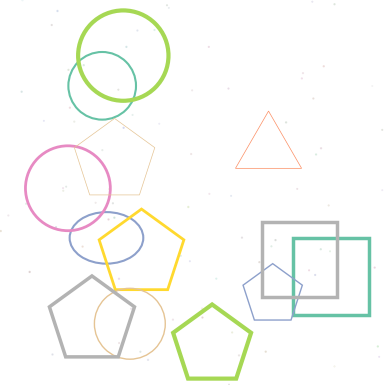[{"shape": "square", "thickness": 2.5, "radius": 0.49, "center": [0.86, 0.282]}, {"shape": "circle", "thickness": 1.5, "radius": 0.44, "center": [0.265, 0.777]}, {"shape": "triangle", "thickness": 0.5, "radius": 0.5, "center": [0.697, 0.612]}, {"shape": "oval", "thickness": 1.5, "radius": 0.48, "center": [0.277, 0.382]}, {"shape": "pentagon", "thickness": 1, "radius": 0.4, "center": [0.708, 0.234]}, {"shape": "circle", "thickness": 2, "radius": 0.55, "center": [0.176, 0.511]}, {"shape": "pentagon", "thickness": 3, "radius": 0.53, "center": [0.551, 0.103]}, {"shape": "circle", "thickness": 3, "radius": 0.59, "center": [0.32, 0.856]}, {"shape": "pentagon", "thickness": 2, "radius": 0.58, "center": [0.368, 0.341]}, {"shape": "circle", "thickness": 1, "radius": 0.46, "center": [0.337, 0.159]}, {"shape": "pentagon", "thickness": 0.5, "radius": 0.55, "center": [0.298, 0.583]}, {"shape": "square", "thickness": 2.5, "radius": 0.49, "center": [0.777, 0.326]}, {"shape": "pentagon", "thickness": 2.5, "radius": 0.58, "center": [0.239, 0.167]}]